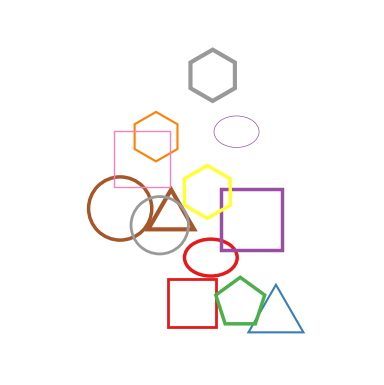[{"shape": "oval", "thickness": 2.5, "radius": 0.34, "center": [0.548, 0.331]}, {"shape": "square", "thickness": 2, "radius": 0.31, "center": [0.498, 0.213]}, {"shape": "triangle", "thickness": 1.5, "radius": 0.41, "center": [0.717, 0.178]}, {"shape": "pentagon", "thickness": 2.5, "radius": 0.33, "center": [0.624, 0.213]}, {"shape": "oval", "thickness": 0.5, "radius": 0.29, "center": [0.614, 0.658]}, {"shape": "square", "thickness": 2.5, "radius": 0.39, "center": [0.654, 0.429]}, {"shape": "hexagon", "thickness": 1.5, "radius": 0.32, "center": [0.405, 0.645]}, {"shape": "hexagon", "thickness": 2.5, "radius": 0.34, "center": [0.539, 0.501]}, {"shape": "triangle", "thickness": 3, "radius": 0.34, "center": [0.444, 0.439]}, {"shape": "circle", "thickness": 2.5, "radius": 0.41, "center": [0.312, 0.458]}, {"shape": "square", "thickness": 1, "radius": 0.36, "center": [0.368, 0.586]}, {"shape": "hexagon", "thickness": 3, "radius": 0.33, "center": [0.552, 0.804]}, {"shape": "circle", "thickness": 2, "radius": 0.37, "center": [0.415, 0.415]}]